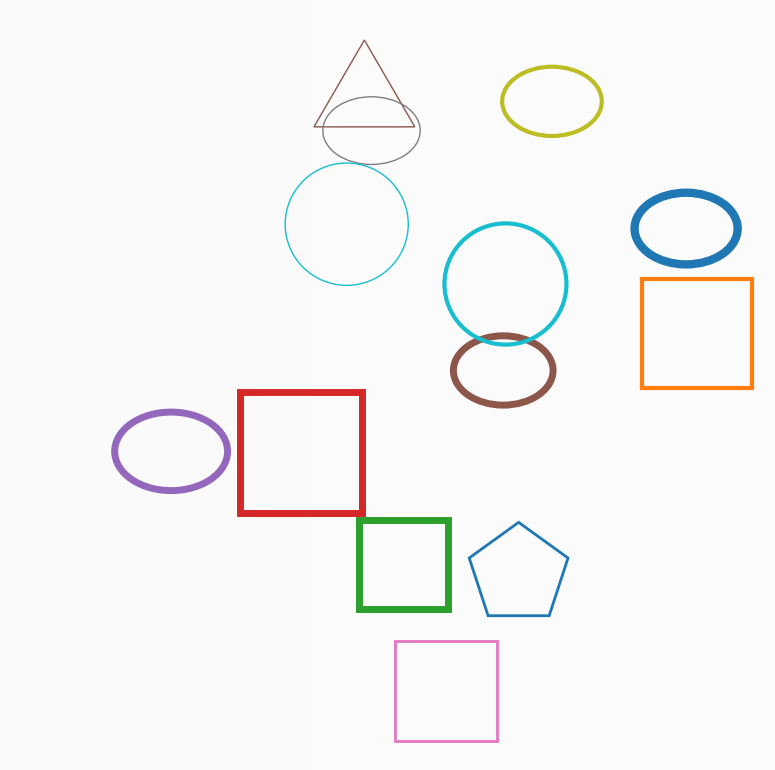[{"shape": "pentagon", "thickness": 1, "radius": 0.34, "center": [0.669, 0.255]}, {"shape": "oval", "thickness": 3, "radius": 0.33, "center": [0.885, 0.703]}, {"shape": "square", "thickness": 1.5, "radius": 0.36, "center": [0.9, 0.567]}, {"shape": "square", "thickness": 2.5, "radius": 0.29, "center": [0.521, 0.267]}, {"shape": "square", "thickness": 2.5, "radius": 0.39, "center": [0.388, 0.412]}, {"shape": "oval", "thickness": 2.5, "radius": 0.36, "center": [0.221, 0.414]}, {"shape": "triangle", "thickness": 0.5, "radius": 0.38, "center": [0.47, 0.873]}, {"shape": "oval", "thickness": 2.5, "radius": 0.32, "center": [0.649, 0.519]}, {"shape": "square", "thickness": 1, "radius": 0.33, "center": [0.576, 0.103]}, {"shape": "oval", "thickness": 0.5, "radius": 0.31, "center": [0.479, 0.83]}, {"shape": "oval", "thickness": 1.5, "radius": 0.32, "center": [0.712, 0.868]}, {"shape": "circle", "thickness": 0.5, "radius": 0.4, "center": [0.447, 0.709]}, {"shape": "circle", "thickness": 1.5, "radius": 0.39, "center": [0.652, 0.631]}]